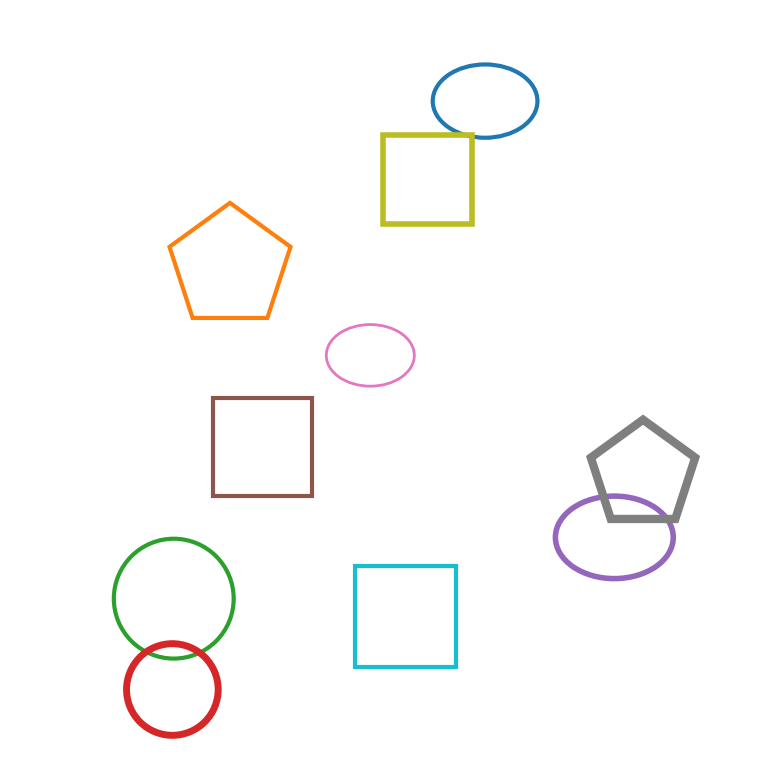[{"shape": "oval", "thickness": 1.5, "radius": 0.34, "center": [0.63, 0.869]}, {"shape": "pentagon", "thickness": 1.5, "radius": 0.41, "center": [0.299, 0.654]}, {"shape": "circle", "thickness": 1.5, "radius": 0.39, "center": [0.226, 0.223]}, {"shape": "circle", "thickness": 2.5, "radius": 0.3, "center": [0.224, 0.105]}, {"shape": "oval", "thickness": 2, "radius": 0.38, "center": [0.798, 0.302]}, {"shape": "square", "thickness": 1.5, "radius": 0.32, "center": [0.341, 0.419]}, {"shape": "oval", "thickness": 1, "radius": 0.29, "center": [0.481, 0.538]}, {"shape": "pentagon", "thickness": 3, "radius": 0.36, "center": [0.835, 0.384]}, {"shape": "square", "thickness": 2, "radius": 0.29, "center": [0.555, 0.767]}, {"shape": "square", "thickness": 1.5, "radius": 0.33, "center": [0.527, 0.199]}]